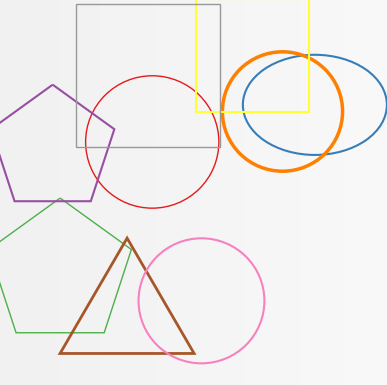[{"shape": "circle", "thickness": 1, "radius": 0.86, "center": [0.393, 0.631]}, {"shape": "oval", "thickness": 1.5, "radius": 0.93, "center": [0.813, 0.728]}, {"shape": "pentagon", "thickness": 1, "radius": 0.97, "center": [0.155, 0.292]}, {"shape": "pentagon", "thickness": 1.5, "radius": 0.84, "center": [0.136, 0.613]}, {"shape": "circle", "thickness": 2.5, "radius": 0.78, "center": [0.729, 0.71]}, {"shape": "square", "thickness": 1.5, "radius": 0.73, "center": [0.652, 0.856]}, {"shape": "triangle", "thickness": 2, "radius": 1.0, "center": [0.328, 0.182]}, {"shape": "circle", "thickness": 1.5, "radius": 0.81, "center": [0.52, 0.219]}, {"shape": "square", "thickness": 1, "radius": 0.93, "center": [0.382, 0.803]}]